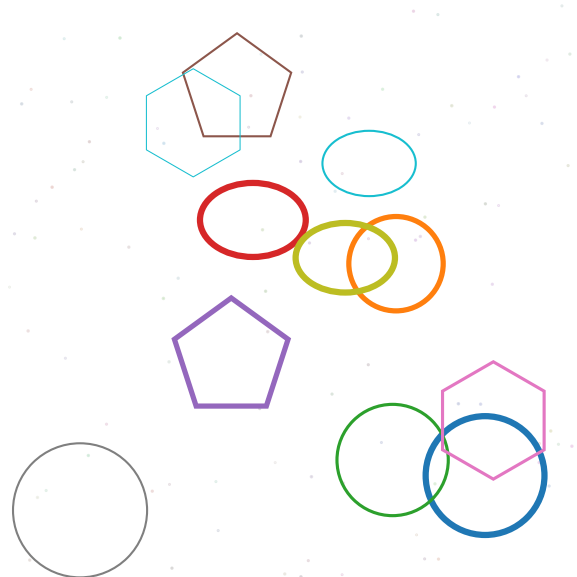[{"shape": "circle", "thickness": 3, "radius": 0.51, "center": [0.84, 0.176]}, {"shape": "circle", "thickness": 2.5, "radius": 0.41, "center": [0.686, 0.543]}, {"shape": "circle", "thickness": 1.5, "radius": 0.48, "center": [0.68, 0.203]}, {"shape": "oval", "thickness": 3, "radius": 0.46, "center": [0.438, 0.618]}, {"shape": "pentagon", "thickness": 2.5, "radius": 0.52, "center": [0.4, 0.38]}, {"shape": "pentagon", "thickness": 1, "radius": 0.49, "center": [0.41, 0.843]}, {"shape": "hexagon", "thickness": 1.5, "radius": 0.51, "center": [0.854, 0.271]}, {"shape": "circle", "thickness": 1, "radius": 0.58, "center": [0.139, 0.115]}, {"shape": "oval", "thickness": 3, "radius": 0.43, "center": [0.598, 0.553]}, {"shape": "hexagon", "thickness": 0.5, "radius": 0.47, "center": [0.335, 0.786]}, {"shape": "oval", "thickness": 1, "radius": 0.4, "center": [0.639, 0.716]}]